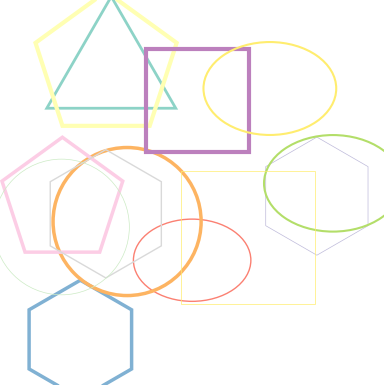[{"shape": "triangle", "thickness": 2, "radius": 0.97, "center": [0.289, 0.816]}, {"shape": "pentagon", "thickness": 3, "radius": 0.96, "center": [0.276, 0.829]}, {"shape": "hexagon", "thickness": 0.5, "radius": 0.77, "center": [0.823, 0.491]}, {"shape": "oval", "thickness": 1, "radius": 0.76, "center": [0.499, 0.324]}, {"shape": "hexagon", "thickness": 2.5, "radius": 0.77, "center": [0.209, 0.118]}, {"shape": "circle", "thickness": 2.5, "radius": 0.96, "center": [0.33, 0.425]}, {"shape": "oval", "thickness": 1.5, "radius": 0.9, "center": [0.865, 0.524]}, {"shape": "pentagon", "thickness": 2.5, "radius": 0.82, "center": [0.162, 0.479]}, {"shape": "hexagon", "thickness": 1, "radius": 0.83, "center": [0.275, 0.445]}, {"shape": "square", "thickness": 3, "radius": 0.67, "center": [0.512, 0.739]}, {"shape": "circle", "thickness": 0.5, "radius": 0.88, "center": [0.16, 0.41]}, {"shape": "oval", "thickness": 1.5, "radius": 0.86, "center": [0.701, 0.77]}, {"shape": "square", "thickness": 0.5, "radius": 0.87, "center": [0.644, 0.383]}]